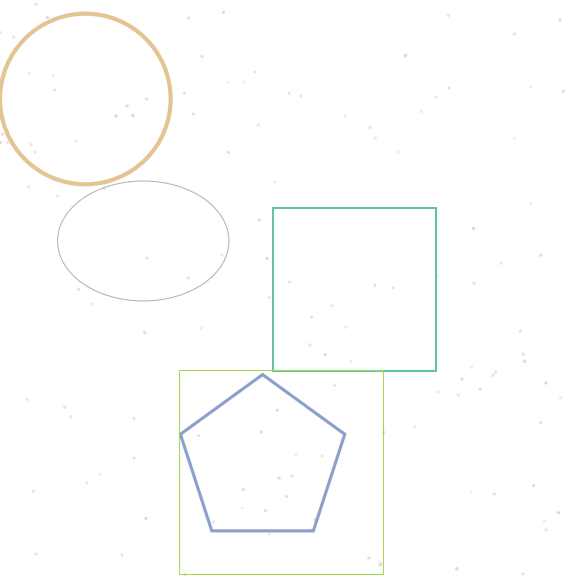[{"shape": "square", "thickness": 1, "radius": 0.71, "center": [0.614, 0.498]}, {"shape": "pentagon", "thickness": 1.5, "radius": 0.75, "center": [0.455, 0.201]}, {"shape": "square", "thickness": 0.5, "radius": 0.88, "center": [0.486, 0.181]}, {"shape": "circle", "thickness": 2, "radius": 0.74, "center": [0.148, 0.828]}, {"shape": "oval", "thickness": 0.5, "radius": 0.74, "center": [0.248, 0.582]}]